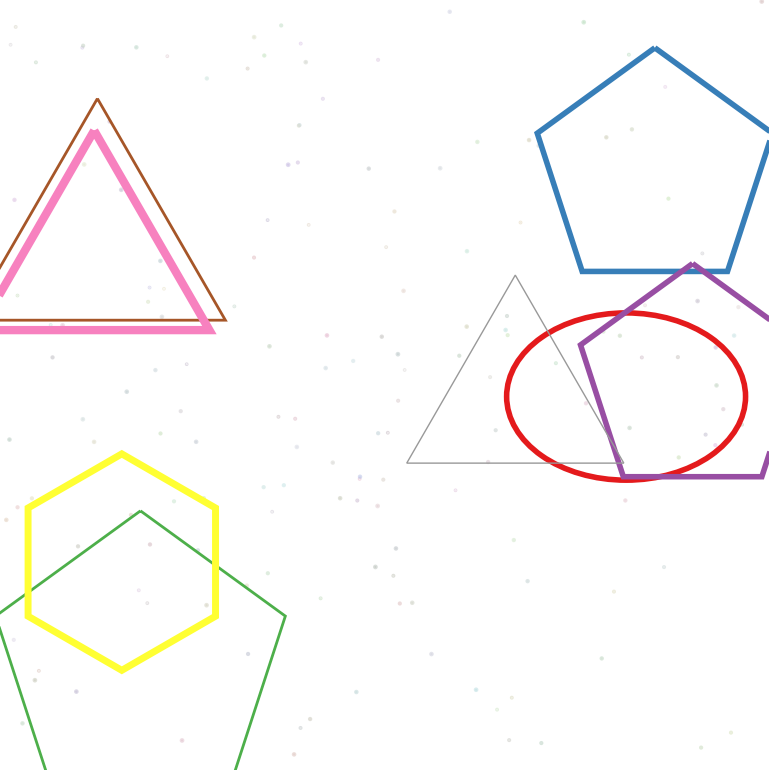[{"shape": "oval", "thickness": 2, "radius": 0.78, "center": [0.813, 0.485]}, {"shape": "pentagon", "thickness": 2, "radius": 0.8, "center": [0.85, 0.777]}, {"shape": "pentagon", "thickness": 1, "radius": 0.99, "center": [0.182, 0.139]}, {"shape": "pentagon", "thickness": 2, "radius": 0.77, "center": [0.899, 0.505]}, {"shape": "hexagon", "thickness": 2.5, "radius": 0.7, "center": [0.158, 0.27]}, {"shape": "triangle", "thickness": 1, "radius": 0.96, "center": [0.127, 0.68]}, {"shape": "triangle", "thickness": 3, "radius": 0.86, "center": [0.122, 0.658]}, {"shape": "triangle", "thickness": 0.5, "radius": 0.81, "center": [0.669, 0.48]}]